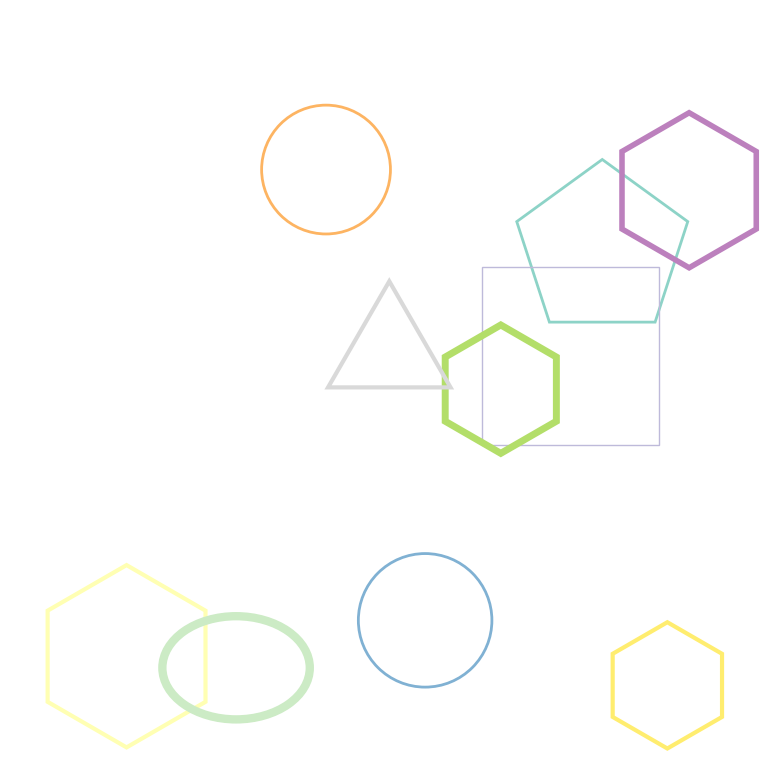[{"shape": "pentagon", "thickness": 1, "radius": 0.58, "center": [0.782, 0.676]}, {"shape": "hexagon", "thickness": 1.5, "radius": 0.59, "center": [0.164, 0.148]}, {"shape": "square", "thickness": 0.5, "radius": 0.58, "center": [0.741, 0.538]}, {"shape": "circle", "thickness": 1, "radius": 0.43, "center": [0.552, 0.194]}, {"shape": "circle", "thickness": 1, "radius": 0.42, "center": [0.423, 0.78]}, {"shape": "hexagon", "thickness": 2.5, "radius": 0.42, "center": [0.65, 0.495]}, {"shape": "triangle", "thickness": 1.5, "radius": 0.46, "center": [0.506, 0.543]}, {"shape": "hexagon", "thickness": 2, "radius": 0.5, "center": [0.895, 0.753]}, {"shape": "oval", "thickness": 3, "radius": 0.48, "center": [0.307, 0.133]}, {"shape": "hexagon", "thickness": 1.5, "radius": 0.41, "center": [0.867, 0.11]}]